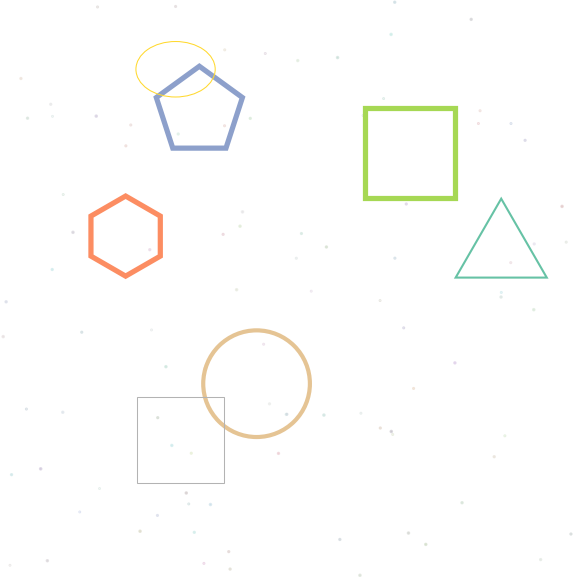[{"shape": "triangle", "thickness": 1, "radius": 0.46, "center": [0.868, 0.564]}, {"shape": "hexagon", "thickness": 2.5, "radius": 0.35, "center": [0.218, 0.59]}, {"shape": "pentagon", "thickness": 2.5, "radius": 0.39, "center": [0.345, 0.806]}, {"shape": "square", "thickness": 2.5, "radius": 0.39, "center": [0.709, 0.734]}, {"shape": "oval", "thickness": 0.5, "radius": 0.34, "center": [0.304, 0.879]}, {"shape": "circle", "thickness": 2, "radius": 0.46, "center": [0.444, 0.335]}, {"shape": "square", "thickness": 0.5, "radius": 0.38, "center": [0.313, 0.237]}]